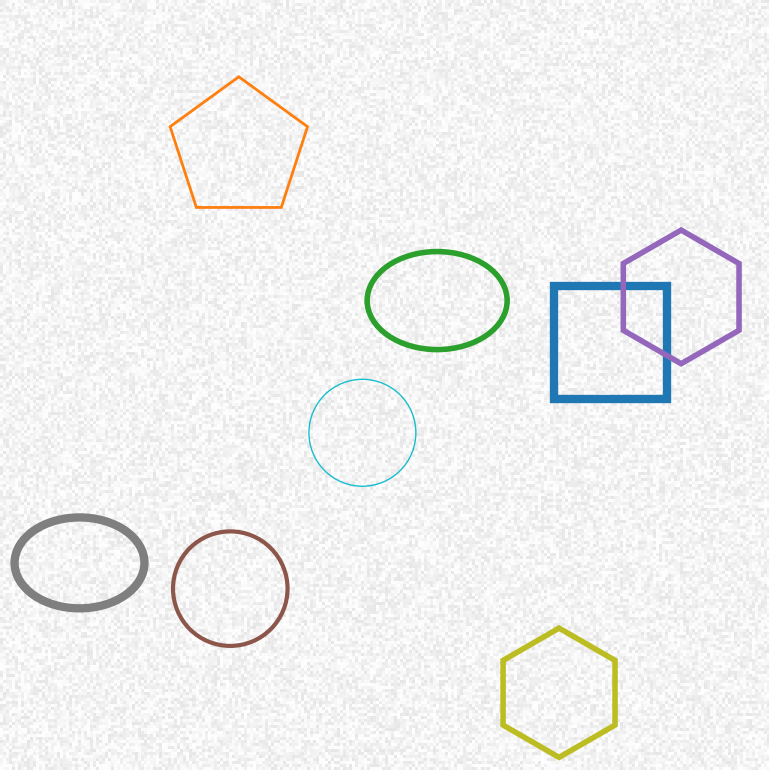[{"shape": "square", "thickness": 3, "radius": 0.37, "center": [0.793, 0.555]}, {"shape": "pentagon", "thickness": 1, "radius": 0.47, "center": [0.31, 0.806]}, {"shape": "oval", "thickness": 2, "radius": 0.45, "center": [0.568, 0.61]}, {"shape": "hexagon", "thickness": 2, "radius": 0.43, "center": [0.885, 0.614]}, {"shape": "circle", "thickness": 1.5, "radius": 0.37, "center": [0.299, 0.236]}, {"shape": "oval", "thickness": 3, "radius": 0.42, "center": [0.103, 0.269]}, {"shape": "hexagon", "thickness": 2, "radius": 0.42, "center": [0.726, 0.1]}, {"shape": "circle", "thickness": 0.5, "radius": 0.35, "center": [0.471, 0.438]}]